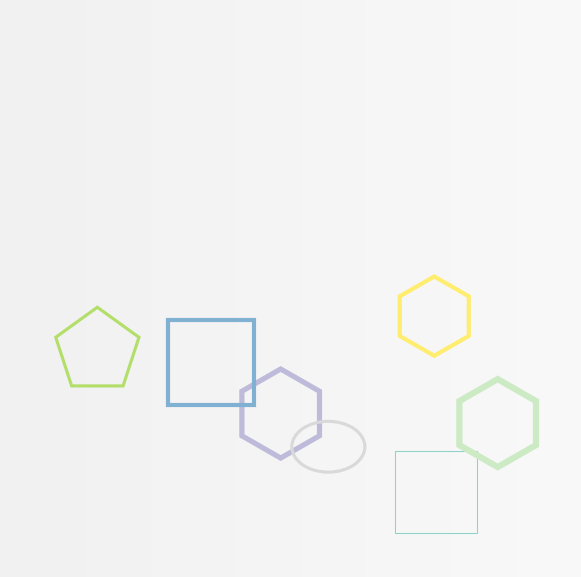[{"shape": "square", "thickness": 0.5, "radius": 0.36, "center": [0.75, 0.148]}, {"shape": "hexagon", "thickness": 2.5, "radius": 0.39, "center": [0.483, 0.283]}, {"shape": "square", "thickness": 2, "radius": 0.37, "center": [0.363, 0.372]}, {"shape": "pentagon", "thickness": 1.5, "radius": 0.38, "center": [0.167, 0.392]}, {"shape": "oval", "thickness": 1.5, "radius": 0.31, "center": [0.565, 0.226]}, {"shape": "hexagon", "thickness": 3, "radius": 0.38, "center": [0.856, 0.267]}, {"shape": "hexagon", "thickness": 2, "radius": 0.34, "center": [0.747, 0.452]}]